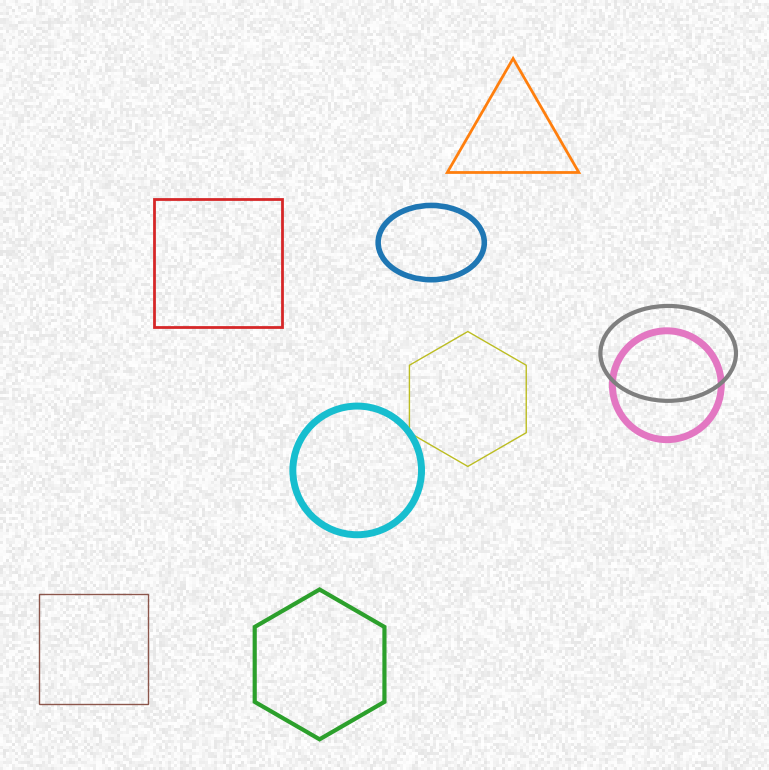[{"shape": "oval", "thickness": 2, "radius": 0.34, "center": [0.56, 0.685]}, {"shape": "triangle", "thickness": 1, "radius": 0.49, "center": [0.666, 0.825]}, {"shape": "hexagon", "thickness": 1.5, "radius": 0.49, "center": [0.415, 0.137]}, {"shape": "square", "thickness": 1, "radius": 0.42, "center": [0.284, 0.658]}, {"shape": "square", "thickness": 0.5, "radius": 0.36, "center": [0.122, 0.157]}, {"shape": "circle", "thickness": 2.5, "radius": 0.35, "center": [0.866, 0.5]}, {"shape": "oval", "thickness": 1.5, "radius": 0.44, "center": [0.868, 0.541]}, {"shape": "hexagon", "thickness": 0.5, "radius": 0.44, "center": [0.608, 0.482]}, {"shape": "circle", "thickness": 2.5, "radius": 0.42, "center": [0.464, 0.389]}]